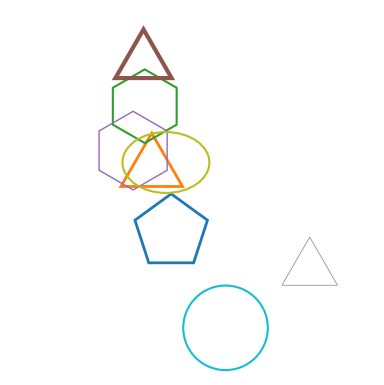[{"shape": "pentagon", "thickness": 2, "radius": 0.5, "center": [0.445, 0.397]}, {"shape": "triangle", "thickness": 2, "radius": 0.46, "center": [0.394, 0.562]}, {"shape": "hexagon", "thickness": 1.5, "radius": 0.48, "center": [0.376, 0.724]}, {"shape": "hexagon", "thickness": 1, "radius": 0.51, "center": [0.346, 0.609]}, {"shape": "triangle", "thickness": 3, "radius": 0.42, "center": [0.373, 0.839]}, {"shape": "triangle", "thickness": 0.5, "radius": 0.42, "center": [0.804, 0.301]}, {"shape": "oval", "thickness": 1.5, "radius": 0.56, "center": [0.431, 0.578]}, {"shape": "circle", "thickness": 1.5, "radius": 0.55, "center": [0.586, 0.149]}]